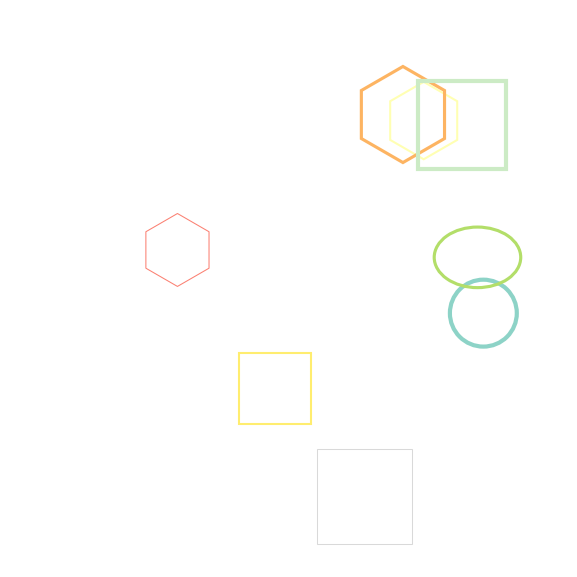[{"shape": "circle", "thickness": 2, "radius": 0.29, "center": [0.837, 0.457]}, {"shape": "hexagon", "thickness": 1, "radius": 0.34, "center": [0.734, 0.79]}, {"shape": "hexagon", "thickness": 0.5, "radius": 0.32, "center": [0.307, 0.566]}, {"shape": "hexagon", "thickness": 1.5, "radius": 0.42, "center": [0.698, 0.801]}, {"shape": "oval", "thickness": 1.5, "radius": 0.37, "center": [0.827, 0.554]}, {"shape": "square", "thickness": 0.5, "radius": 0.41, "center": [0.63, 0.14]}, {"shape": "square", "thickness": 2, "radius": 0.38, "center": [0.8, 0.783]}, {"shape": "square", "thickness": 1, "radius": 0.31, "center": [0.477, 0.326]}]